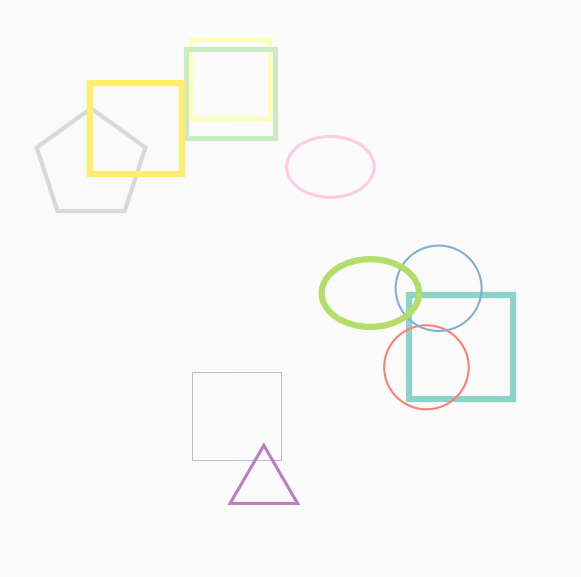[{"shape": "square", "thickness": 3, "radius": 0.45, "center": [0.794, 0.398]}, {"shape": "square", "thickness": 2, "radius": 0.34, "center": [0.397, 0.862]}, {"shape": "square", "thickness": 0.5, "radius": 0.38, "center": [0.407, 0.278]}, {"shape": "circle", "thickness": 1, "radius": 0.36, "center": [0.734, 0.363]}, {"shape": "circle", "thickness": 1, "radius": 0.37, "center": [0.755, 0.5]}, {"shape": "oval", "thickness": 3, "radius": 0.42, "center": [0.637, 0.492]}, {"shape": "oval", "thickness": 1.5, "radius": 0.38, "center": [0.568, 0.71]}, {"shape": "pentagon", "thickness": 2, "radius": 0.49, "center": [0.157, 0.713]}, {"shape": "triangle", "thickness": 1.5, "radius": 0.34, "center": [0.454, 0.161]}, {"shape": "square", "thickness": 2.5, "radius": 0.38, "center": [0.397, 0.837]}, {"shape": "square", "thickness": 3, "radius": 0.4, "center": [0.234, 0.777]}]